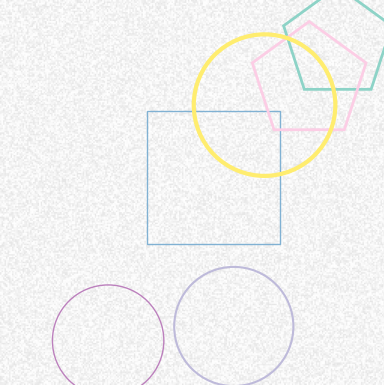[{"shape": "pentagon", "thickness": 2, "radius": 0.74, "center": [0.877, 0.887]}, {"shape": "circle", "thickness": 1.5, "radius": 0.77, "center": [0.607, 0.152]}, {"shape": "square", "thickness": 1, "radius": 0.86, "center": [0.555, 0.54]}, {"shape": "pentagon", "thickness": 2, "radius": 0.78, "center": [0.803, 0.789]}, {"shape": "circle", "thickness": 1, "radius": 0.72, "center": [0.281, 0.115]}, {"shape": "circle", "thickness": 3, "radius": 0.92, "center": [0.687, 0.727]}]